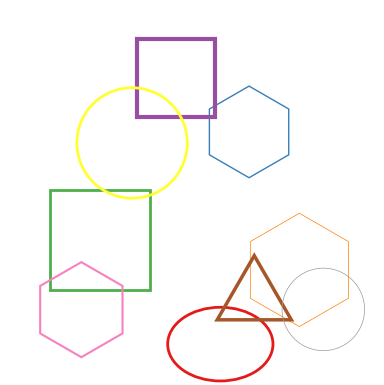[{"shape": "oval", "thickness": 2, "radius": 0.68, "center": [0.572, 0.106]}, {"shape": "hexagon", "thickness": 1, "radius": 0.59, "center": [0.647, 0.657]}, {"shape": "square", "thickness": 2, "radius": 0.65, "center": [0.259, 0.377]}, {"shape": "square", "thickness": 3, "radius": 0.51, "center": [0.458, 0.796]}, {"shape": "hexagon", "thickness": 0.5, "radius": 0.74, "center": [0.778, 0.299]}, {"shape": "circle", "thickness": 2, "radius": 0.72, "center": [0.343, 0.629]}, {"shape": "triangle", "thickness": 2.5, "radius": 0.56, "center": [0.66, 0.225]}, {"shape": "hexagon", "thickness": 1.5, "radius": 0.62, "center": [0.211, 0.196]}, {"shape": "circle", "thickness": 0.5, "radius": 0.54, "center": [0.84, 0.196]}]